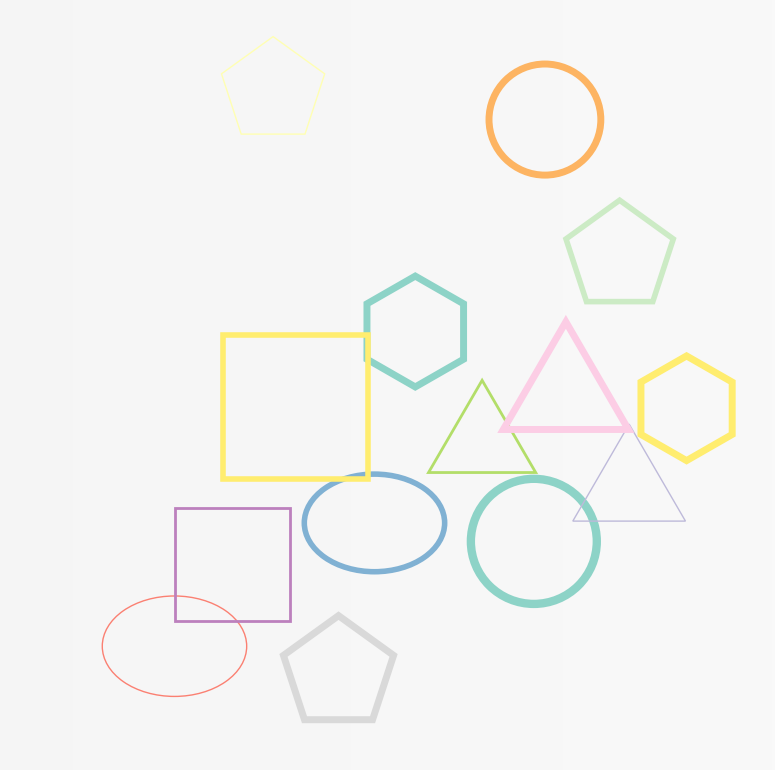[{"shape": "hexagon", "thickness": 2.5, "radius": 0.36, "center": [0.536, 0.569]}, {"shape": "circle", "thickness": 3, "radius": 0.41, "center": [0.689, 0.297]}, {"shape": "pentagon", "thickness": 0.5, "radius": 0.35, "center": [0.352, 0.882]}, {"shape": "triangle", "thickness": 0.5, "radius": 0.42, "center": [0.812, 0.365]}, {"shape": "oval", "thickness": 0.5, "radius": 0.47, "center": [0.225, 0.161]}, {"shape": "oval", "thickness": 2, "radius": 0.45, "center": [0.483, 0.321]}, {"shape": "circle", "thickness": 2.5, "radius": 0.36, "center": [0.703, 0.845]}, {"shape": "triangle", "thickness": 1, "radius": 0.4, "center": [0.622, 0.426]}, {"shape": "triangle", "thickness": 2.5, "radius": 0.47, "center": [0.73, 0.489]}, {"shape": "pentagon", "thickness": 2.5, "radius": 0.37, "center": [0.437, 0.126]}, {"shape": "square", "thickness": 1, "radius": 0.37, "center": [0.3, 0.267]}, {"shape": "pentagon", "thickness": 2, "radius": 0.36, "center": [0.8, 0.667]}, {"shape": "hexagon", "thickness": 2.5, "radius": 0.34, "center": [0.886, 0.47]}, {"shape": "square", "thickness": 2, "radius": 0.47, "center": [0.381, 0.472]}]